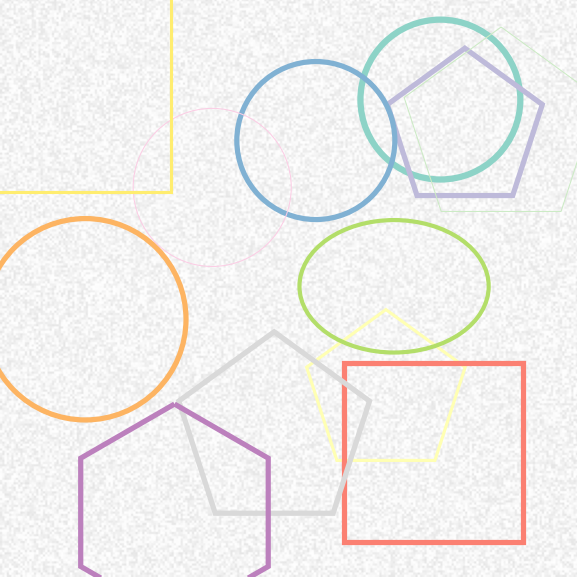[{"shape": "circle", "thickness": 3, "radius": 0.69, "center": [0.763, 0.827]}, {"shape": "pentagon", "thickness": 1.5, "radius": 0.72, "center": [0.668, 0.319]}, {"shape": "pentagon", "thickness": 2.5, "radius": 0.71, "center": [0.805, 0.775]}, {"shape": "square", "thickness": 2.5, "radius": 0.77, "center": [0.75, 0.216]}, {"shape": "circle", "thickness": 2.5, "radius": 0.68, "center": [0.547, 0.756]}, {"shape": "circle", "thickness": 2.5, "radius": 0.87, "center": [0.148, 0.446]}, {"shape": "oval", "thickness": 2, "radius": 0.82, "center": [0.682, 0.503]}, {"shape": "circle", "thickness": 0.5, "radius": 0.68, "center": [0.367, 0.675]}, {"shape": "pentagon", "thickness": 2.5, "radius": 0.87, "center": [0.475, 0.251]}, {"shape": "hexagon", "thickness": 2.5, "radius": 0.94, "center": [0.302, 0.112]}, {"shape": "pentagon", "thickness": 0.5, "radius": 0.88, "center": [0.868, 0.776]}, {"shape": "square", "thickness": 1.5, "radius": 0.86, "center": [0.124, 0.838]}]